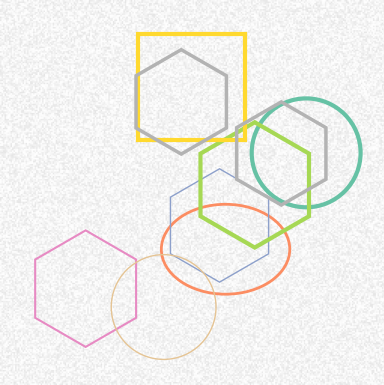[{"shape": "circle", "thickness": 3, "radius": 0.71, "center": [0.795, 0.603]}, {"shape": "oval", "thickness": 2, "radius": 0.83, "center": [0.586, 0.353]}, {"shape": "hexagon", "thickness": 1, "radius": 0.74, "center": [0.57, 0.414]}, {"shape": "hexagon", "thickness": 1.5, "radius": 0.76, "center": [0.222, 0.25]}, {"shape": "hexagon", "thickness": 3, "radius": 0.81, "center": [0.662, 0.52]}, {"shape": "square", "thickness": 3, "radius": 0.69, "center": [0.497, 0.774]}, {"shape": "circle", "thickness": 1, "radius": 0.68, "center": [0.425, 0.203]}, {"shape": "hexagon", "thickness": 2.5, "radius": 0.67, "center": [0.731, 0.601]}, {"shape": "hexagon", "thickness": 2.5, "radius": 0.68, "center": [0.471, 0.735]}]